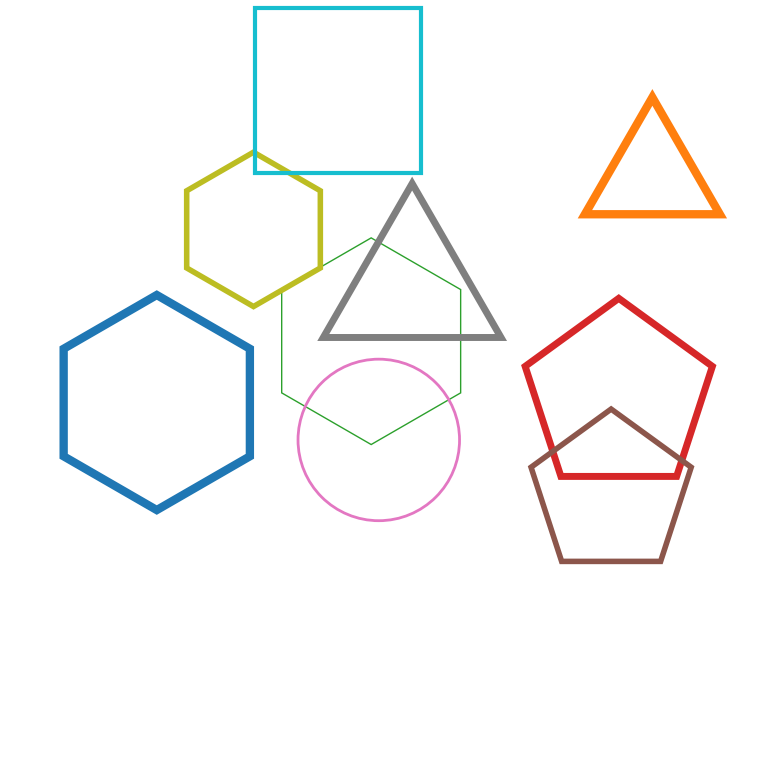[{"shape": "hexagon", "thickness": 3, "radius": 0.7, "center": [0.204, 0.477]}, {"shape": "triangle", "thickness": 3, "radius": 0.51, "center": [0.847, 0.772]}, {"shape": "hexagon", "thickness": 0.5, "radius": 0.67, "center": [0.482, 0.557]}, {"shape": "pentagon", "thickness": 2.5, "radius": 0.64, "center": [0.804, 0.485]}, {"shape": "pentagon", "thickness": 2, "radius": 0.55, "center": [0.794, 0.359]}, {"shape": "circle", "thickness": 1, "radius": 0.52, "center": [0.492, 0.429]}, {"shape": "triangle", "thickness": 2.5, "radius": 0.67, "center": [0.535, 0.628]}, {"shape": "hexagon", "thickness": 2, "radius": 0.5, "center": [0.329, 0.702]}, {"shape": "square", "thickness": 1.5, "radius": 0.54, "center": [0.439, 0.882]}]